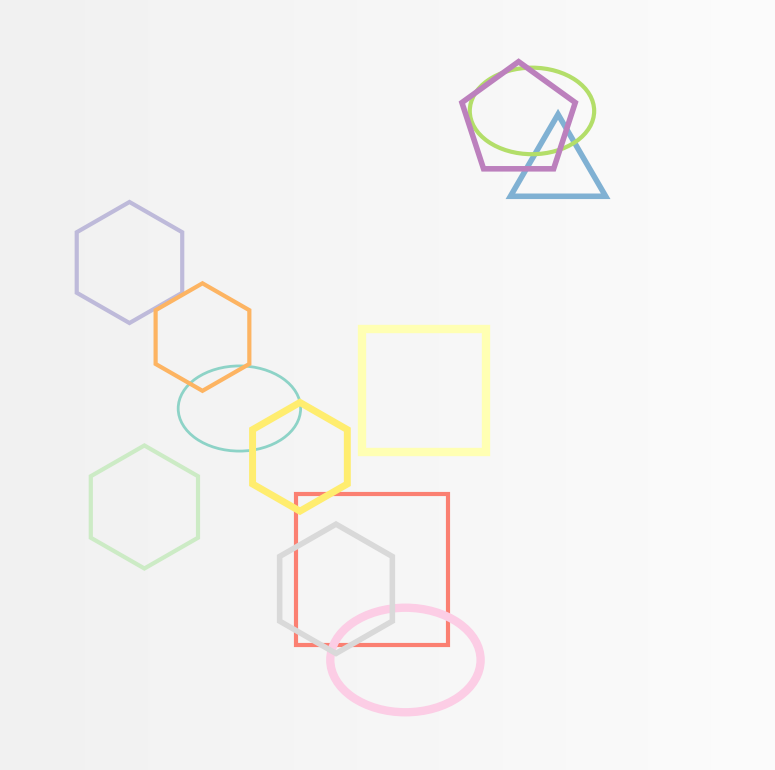[{"shape": "oval", "thickness": 1, "radius": 0.39, "center": [0.309, 0.469]}, {"shape": "square", "thickness": 3, "radius": 0.4, "center": [0.547, 0.493]}, {"shape": "hexagon", "thickness": 1.5, "radius": 0.39, "center": [0.167, 0.659]}, {"shape": "square", "thickness": 1.5, "radius": 0.49, "center": [0.48, 0.26]}, {"shape": "triangle", "thickness": 2, "radius": 0.35, "center": [0.72, 0.781]}, {"shape": "hexagon", "thickness": 1.5, "radius": 0.35, "center": [0.261, 0.562]}, {"shape": "oval", "thickness": 1.5, "radius": 0.4, "center": [0.686, 0.856]}, {"shape": "oval", "thickness": 3, "radius": 0.48, "center": [0.523, 0.143]}, {"shape": "hexagon", "thickness": 2, "radius": 0.42, "center": [0.434, 0.235]}, {"shape": "pentagon", "thickness": 2, "radius": 0.38, "center": [0.669, 0.843]}, {"shape": "hexagon", "thickness": 1.5, "radius": 0.4, "center": [0.186, 0.342]}, {"shape": "hexagon", "thickness": 2.5, "radius": 0.35, "center": [0.387, 0.407]}]